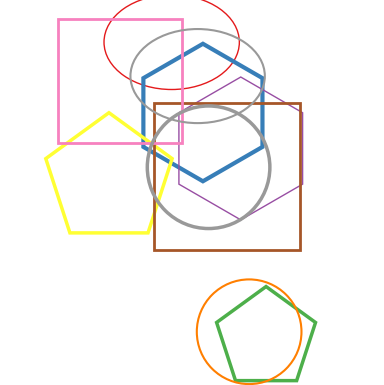[{"shape": "oval", "thickness": 1, "radius": 0.88, "center": [0.446, 0.891]}, {"shape": "hexagon", "thickness": 3, "radius": 0.89, "center": [0.527, 0.708]}, {"shape": "pentagon", "thickness": 2.5, "radius": 0.68, "center": [0.691, 0.121]}, {"shape": "hexagon", "thickness": 1, "radius": 0.93, "center": [0.625, 0.614]}, {"shape": "circle", "thickness": 1.5, "radius": 0.68, "center": [0.647, 0.138]}, {"shape": "pentagon", "thickness": 2.5, "radius": 0.86, "center": [0.283, 0.535]}, {"shape": "square", "thickness": 2, "radius": 0.95, "center": [0.589, 0.541]}, {"shape": "square", "thickness": 2, "radius": 0.8, "center": [0.311, 0.789]}, {"shape": "oval", "thickness": 1.5, "radius": 0.87, "center": [0.513, 0.802]}, {"shape": "circle", "thickness": 2.5, "radius": 0.8, "center": [0.542, 0.566]}]